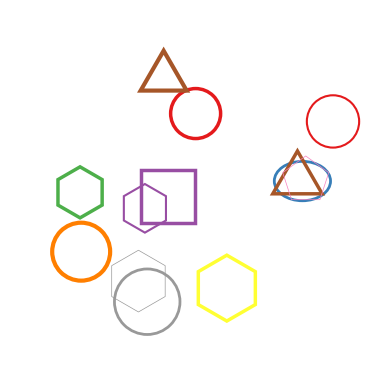[{"shape": "circle", "thickness": 1.5, "radius": 0.34, "center": [0.865, 0.685]}, {"shape": "circle", "thickness": 2.5, "radius": 0.32, "center": [0.508, 0.705]}, {"shape": "oval", "thickness": 2, "radius": 0.37, "center": [0.785, 0.53]}, {"shape": "hexagon", "thickness": 2.5, "radius": 0.33, "center": [0.208, 0.5]}, {"shape": "hexagon", "thickness": 1.5, "radius": 0.32, "center": [0.376, 0.459]}, {"shape": "square", "thickness": 2.5, "radius": 0.35, "center": [0.437, 0.49]}, {"shape": "circle", "thickness": 3, "radius": 0.38, "center": [0.211, 0.346]}, {"shape": "hexagon", "thickness": 2.5, "radius": 0.43, "center": [0.589, 0.252]}, {"shape": "triangle", "thickness": 3, "radius": 0.35, "center": [0.425, 0.799]}, {"shape": "triangle", "thickness": 2.5, "radius": 0.37, "center": [0.773, 0.534]}, {"shape": "pentagon", "thickness": 0.5, "radius": 0.31, "center": [0.794, 0.532]}, {"shape": "hexagon", "thickness": 0.5, "radius": 0.4, "center": [0.36, 0.27]}, {"shape": "circle", "thickness": 2, "radius": 0.43, "center": [0.382, 0.216]}]